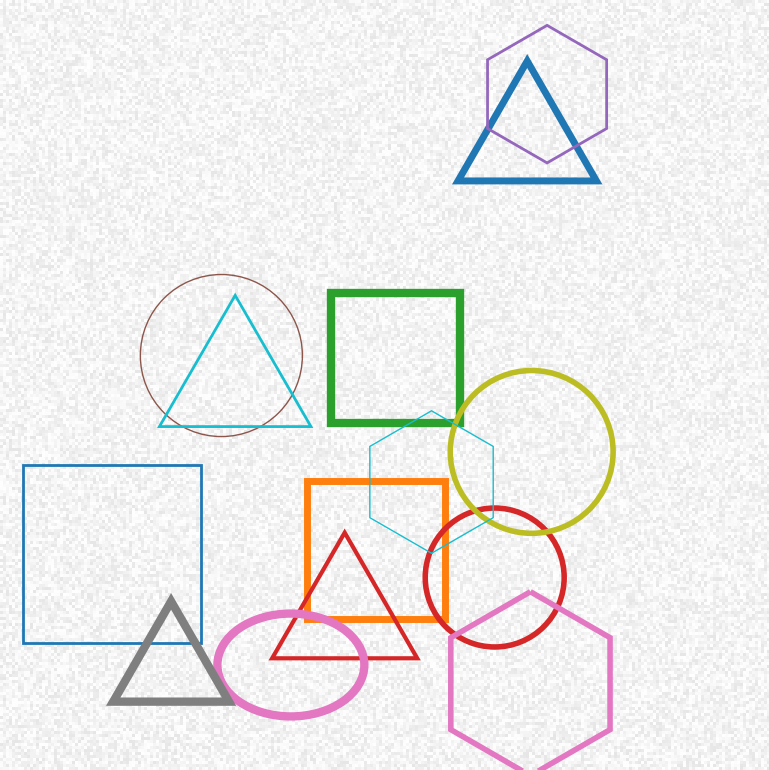[{"shape": "square", "thickness": 1, "radius": 0.58, "center": [0.145, 0.281]}, {"shape": "triangle", "thickness": 2.5, "radius": 0.52, "center": [0.685, 0.817]}, {"shape": "square", "thickness": 2.5, "radius": 0.45, "center": [0.488, 0.286]}, {"shape": "square", "thickness": 3, "radius": 0.42, "center": [0.514, 0.535]}, {"shape": "triangle", "thickness": 1.5, "radius": 0.54, "center": [0.448, 0.199]}, {"shape": "circle", "thickness": 2, "radius": 0.45, "center": [0.642, 0.25]}, {"shape": "hexagon", "thickness": 1, "radius": 0.45, "center": [0.711, 0.878]}, {"shape": "circle", "thickness": 0.5, "radius": 0.53, "center": [0.287, 0.538]}, {"shape": "oval", "thickness": 3, "radius": 0.48, "center": [0.378, 0.136]}, {"shape": "hexagon", "thickness": 2, "radius": 0.6, "center": [0.689, 0.112]}, {"shape": "triangle", "thickness": 3, "radius": 0.43, "center": [0.222, 0.132]}, {"shape": "circle", "thickness": 2, "radius": 0.53, "center": [0.691, 0.413]}, {"shape": "triangle", "thickness": 1, "radius": 0.57, "center": [0.305, 0.503]}, {"shape": "hexagon", "thickness": 0.5, "radius": 0.46, "center": [0.56, 0.374]}]